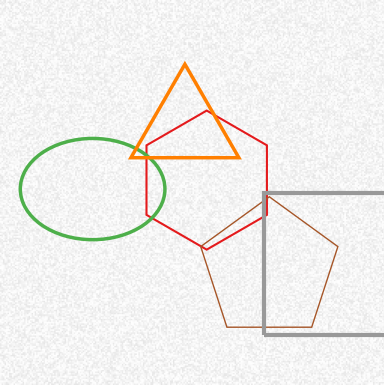[{"shape": "hexagon", "thickness": 1.5, "radius": 0.9, "center": [0.537, 0.532]}, {"shape": "oval", "thickness": 2.5, "radius": 0.94, "center": [0.241, 0.509]}, {"shape": "triangle", "thickness": 2.5, "radius": 0.81, "center": [0.48, 0.671]}, {"shape": "pentagon", "thickness": 1, "radius": 0.94, "center": [0.699, 0.302]}, {"shape": "square", "thickness": 3, "radius": 0.93, "center": [0.872, 0.315]}]